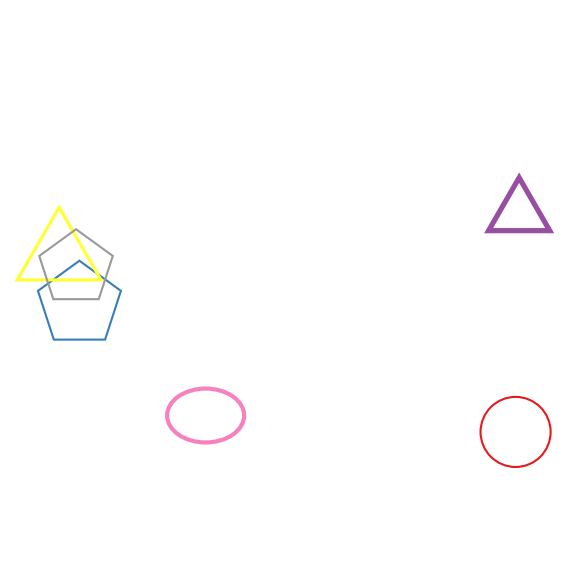[{"shape": "circle", "thickness": 1, "radius": 0.3, "center": [0.893, 0.251]}, {"shape": "pentagon", "thickness": 1, "radius": 0.38, "center": [0.138, 0.472]}, {"shape": "triangle", "thickness": 2.5, "radius": 0.31, "center": [0.899, 0.63]}, {"shape": "triangle", "thickness": 1.5, "radius": 0.42, "center": [0.102, 0.556]}, {"shape": "oval", "thickness": 2, "radius": 0.33, "center": [0.356, 0.28]}, {"shape": "pentagon", "thickness": 1, "radius": 0.33, "center": [0.132, 0.535]}]